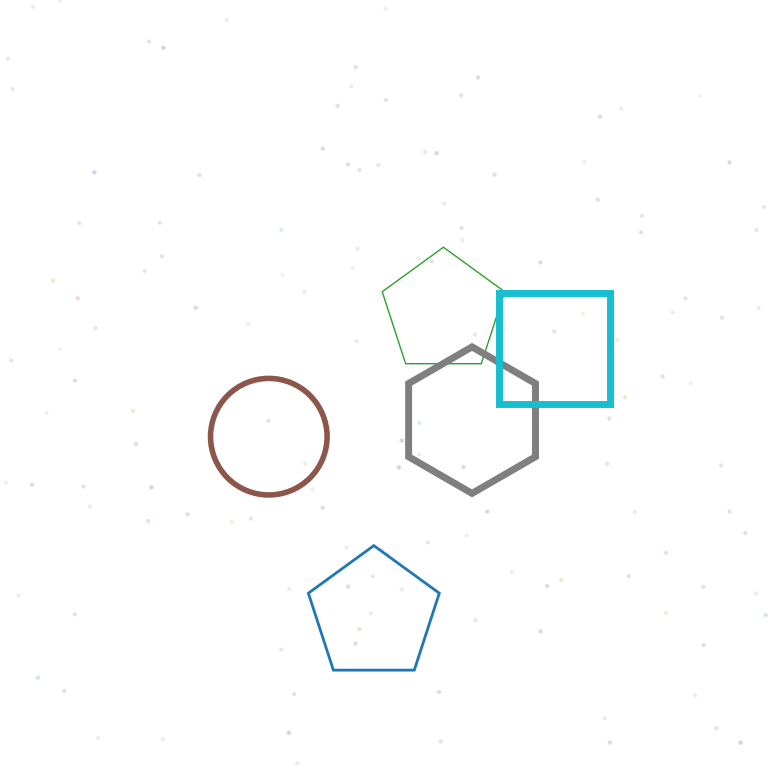[{"shape": "pentagon", "thickness": 1, "radius": 0.45, "center": [0.486, 0.202]}, {"shape": "pentagon", "thickness": 0.5, "radius": 0.42, "center": [0.576, 0.595]}, {"shape": "circle", "thickness": 2, "radius": 0.38, "center": [0.349, 0.433]}, {"shape": "hexagon", "thickness": 2.5, "radius": 0.48, "center": [0.613, 0.454]}, {"shape": "square", "thickness": 2.5, "radius": 0.36, "center": [0.72, 0.548]}]